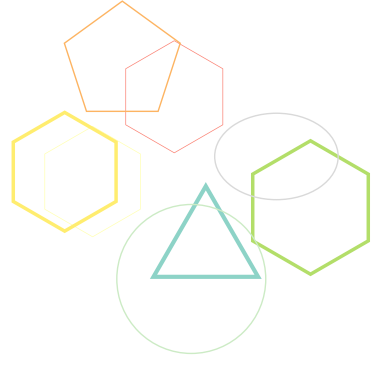[{"shape": "triangle", "thickness": 3, "radius": 0.78, "center": [0.535, 0.359]}, {"shape": "hexagon", "thickness": 0.5, "radius": 0.72, "center": [0.241, 0.528]}, {"shape": "hexagon", "thickness": 0.5, "radius": 0.73, "center": [0.453, 0.749]}, {"shape": "pentagon", "thickness": 1, "radius": 0.79, "center": [0.318, 0.839]}, {"shape": "hexagon", "thickness": 2.5, "radius": 0.87, "center": [0.807, 0.461]}, {"shape": "oval", "thickness": 1, "radius": 0.8, "center": [0.718, 0.594]}, {"shape": "circle", "thickness": 1, "radius": 0.97, "center": [0.497, 0.275]}, {"shape": "hexagon", "thickness": 2.5, "radius": 0.77, "center": [0.168, 0.554]}]